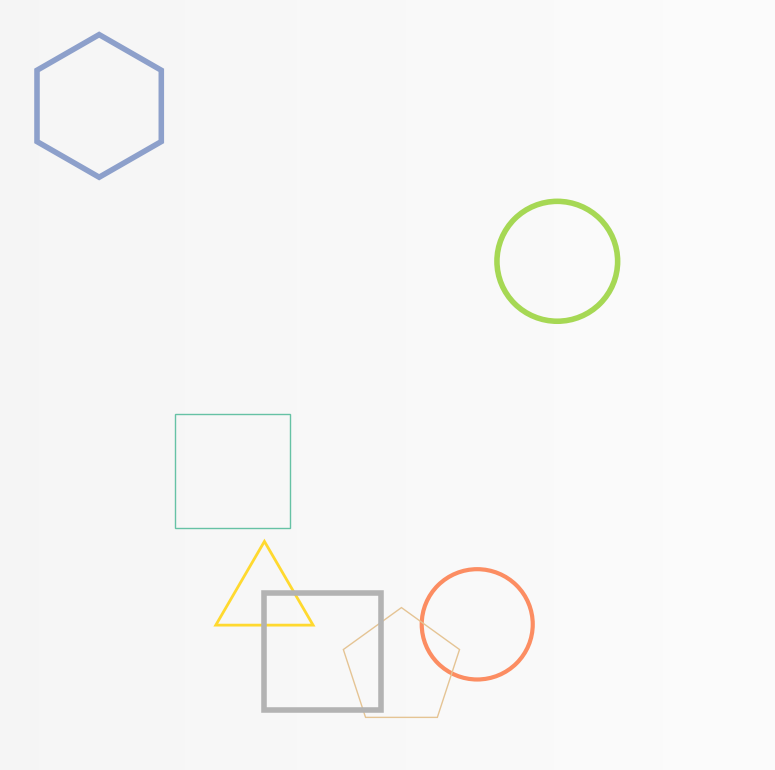[{"shape": "square", "thickness": 0.5, "radius": 0.37, "center": [0.3, 0.388]}, {"shape": "circle", "thickness": 1.5, "radius": 0.36, "center": [0.616, 0.189]}, {"shape": "hexagon", "thickness": 2, "radius": 0.46, "center": [0.128, 0.862]}, {"shape": "circle", "thickness": 2, "radius": 0.39, "center": [0.719, 0.661]}, {"shape": "triangle", "thickness": 1, "radius": 0.36, "center": [0.341, 0.224]}, {"shape": "pentagon", "thickness": 0.5, "radius": 0.39, "center": [0.518, 0.132]}, {"shape": "square", "thickness": 2, "radius": 0.38, "center": [0.416, 0.154]}]